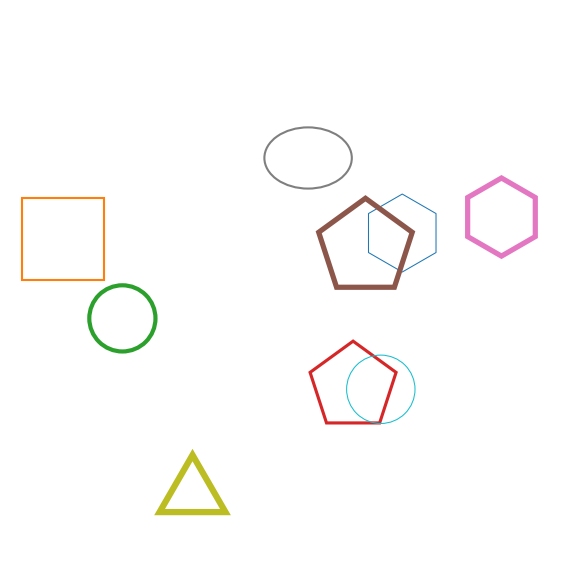[{"shape": "hexagon", "thickness": 0.5, "radius": 0.34, "center": [0.697, 0.596]}, {"shape": "square", "thickness": 1, "radius": 0.35, "center": [0.109, 0.585]}, {"shape": "circle", "thickness": 2, "radius": 0.29, "center": [0.212, 0.448]}, {"shape": "pentagon", "thickness": 1.5, "radius": 0.39, "center": [0.611, 0.33]}, {"shape": "pentagon", "thickness": 2.5, "radius": 0.43, "center": [0.633, 0.571]}, {"shape": "hexagon", "thickness": 2.5, "radius": 0.34, "center": [0.868, 0.623]}, {"shape": "oval", "thickness": 1, "radius": 0.38, "center": [0.534, 0.726]}, {"shape": "triangle", "thickness": 3, "radius": 0.33, "center": [0.333, 0.145]}, {"shape": "circle", "thickness": 0.5, "radius": 0.3, "center": [0.659, 0.325]}]